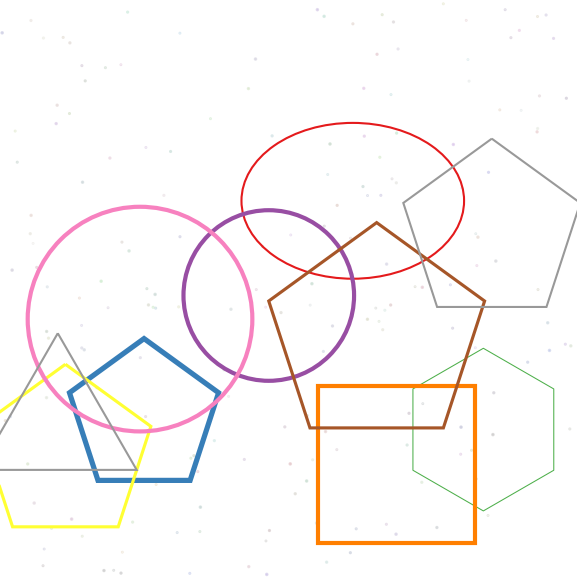[{"shape": "oval", "thickness": 1, "radius": 0.96, "center": [0.611, 0.651]}, {"shape": "pentagon", "thickness": 2.5, "radius": 0.68, "center": [0.249, 0.277]}, {"shape": "hexagon", "thickness": 0.5, "radius": 0.7, "center": [0.837, 0.255]}, {"shape": "circle", "thickness": 2, "radius": 0.74, "center": [0.465, 0.487]}, {"shape": "square", "thickness": 2, "radius": 0.68, "center": [0.687, 0.194]}, {"shape": "pentagon", "thickness": 1.5, "radius": 0.78, "center": [0.113, 0.213]}, {"shape": "pentagon", "thickness": 1.5, "radius": 0.98, "center": [0.652, 0.417]}, {"shape": "circle", "thickness": 2, "radius": 0.97, "center": [0.242, 0.447]}, {"shape": "triangle", "thickness": 1, "radius": 0.79, "center": [0.1, 0.264]}, {"shape": "pentagon", "thickness": 1, "radius": 0.81, "center": [0.852, 0.598]}]